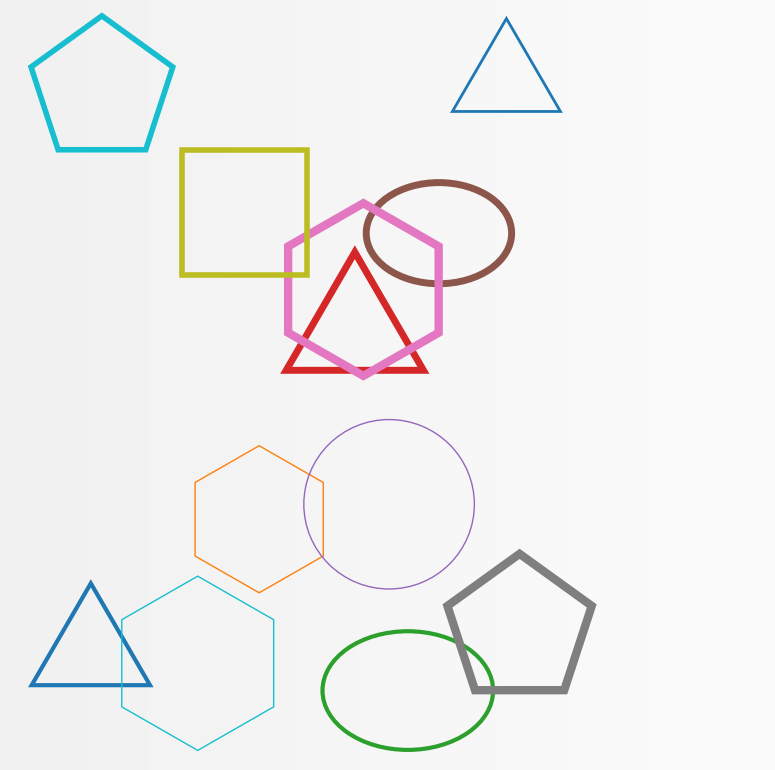[{"shape": "triangle", "thickness": 1, "radius": 0.4, "center": [0.653, 0.895]}, {"shape": "triangle", "thickness": 1.5, "radius": 0.44, "center": [0.117, 0.154]}, {"shape": "hexagon", "thickness": 0.5, "radius": 0.48, "center": [0.334, 0.326]}, {"shape": "oval", "thickness": 1.5, "radius": 0.55, "center": [0.526, 0.103]}, {"shape": "triangle", "thickness": 2.5, "radius": 0.51, "center": [0.458, 0.57]}, {"shape": "circle", "thickness": 0.5, "radius": 0.55, "center": [0.502, 0.345]}, {"shape": "oval", "thickness": 2.5, "radius": 0.47, "center": [0.566, 0.697]}, {"shape": "hexagon", "thickness": 3, "radius": 0.56, "center": [0.469, 0.624]}, {"shape": "pentagon", "thickness": 3, "radius": 0.49, "center": [0.67, 0.183]}, {"shape": "square", "thickness": 2, "radius": 0.4, "center": [0.316, 0.724]}, {"shape": "pentagon", "thickness": 2, "radius": 0.48, "center": [0.131, 0.883]}, {"shape": "hexagon", "thickness": 0.5, "radius": 0.57, "center": [0.255, 0.139]}]